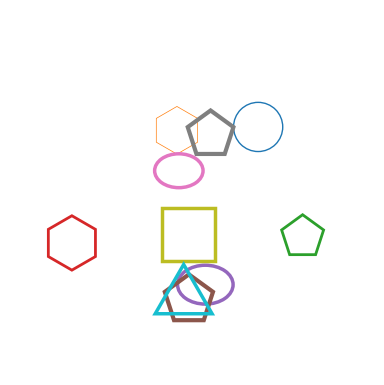[{"shape": "circle", "thickness": 1, "radius": 0.32, "center": [0.671, 0.67]}, {"shape": "hexagon", "thickness": 0.5, "radius": 0.31, "center": [0.46, 0.662]}, {"shape": "pentagon", "thickness": 2, "radius": 0.29, "center": [0.786, 0.385]}, {"shape": "hexagon", "thickness": 2, "radius": 0.35, "center": [0.187, 0.369]}, {"shape": "oval", "thickness": 2.5, "radius": 0.36, "center": [0.533, 0.261]}, {"shape": "pentagon", "thickness": 3, "radius": 0.33, "center": [0.491, 0.222]}, {"shape": "oval", "thickness": 2.5, "radius": 0.31, "center": [0.465, 0.557]}, {"shape": "pentagon", "thickness": 3, "radius": 0.31, "center": [0.547, 0.651]}, {"shape": "square", "thickness": 2.5, "radius": 0.34, "center": [0.489, 0.391]}, {"shape": "triangle", "thickness": 2.5, "radius": 0.43, "center": [0.477, 0.228]}]